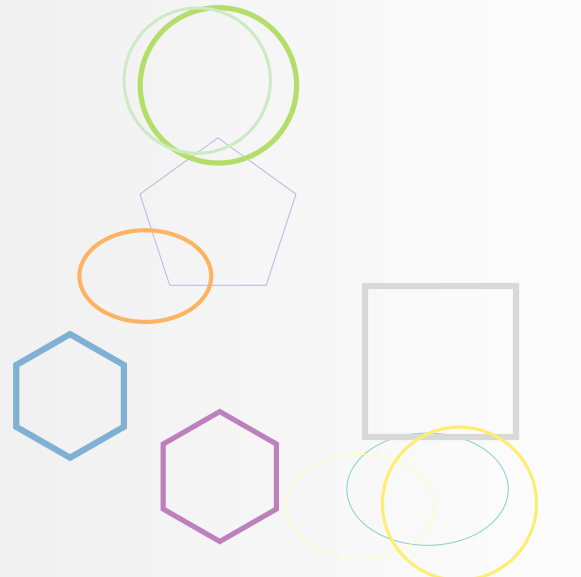[{"shape": "oval", "thickness": 0.5, "radius": 0.69, "center": [0.736, 0.152]}, {"shape": "oval", "thickness": 0.5, "radius": 0.64, "center": [0.62, 0.123]}, {"shape": "pentagon", "thickness": 0.5, "radius": 0.71, "center": [0.375, 0.619]}, {"shape": "hexagon", "thickness": 3, "radius": 0.53, "center": [0.121, 0.314]}, {"shape": "oval", "thickness": 2, "radius": 0.57, "center": [0.25, 0.521]}, {"shape": "circle", "thickness": 2.5, "radius": 0.67, "center": [0.376, 0.851]}, {"shape": "square", "thickness": 3, "radius": 0.65, "center": [0.758, 0.373]}, {"shape": "hexagon", "thickness": 2.5, "radius": 0.56, "center": [0.378, 0.174]}, {"shape": "circle", "thickness": 1.5, "radius": 0.63, "center": [0.339, 0.86]}, {"shape": "circle", "thickness": 1.5, "radius": 0.66, "center": [0.791, 0.127]}]